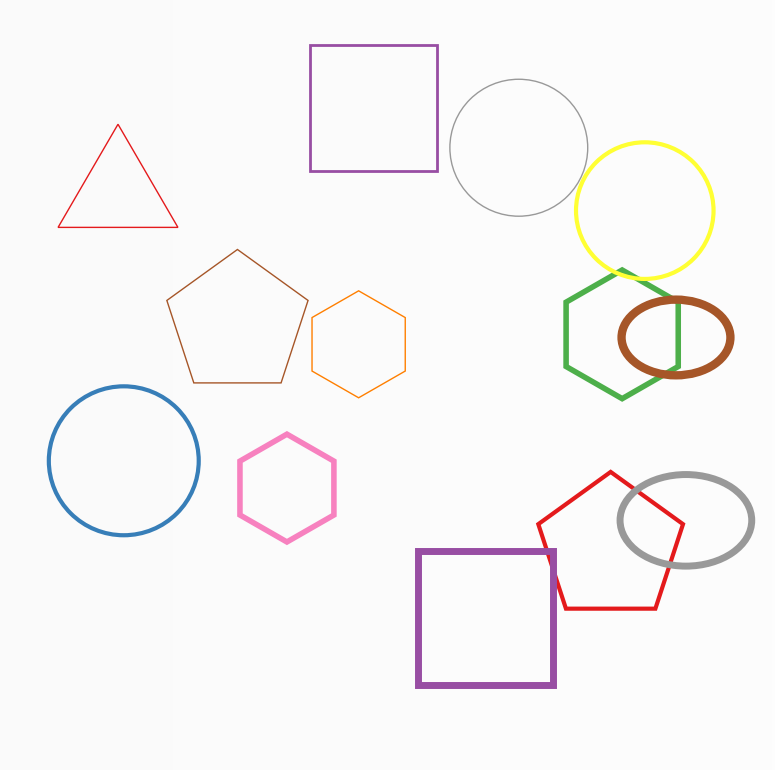[{"shape": "pentagon", "thickness": 1.5, "radius": 0.49, "center": [0.788, 0.289]}, {"shape": "triangle", "thickness": 0.5, "radius": 0.45, "center": [0.152, 0.749]}, {"shape": "circle", "thickness": 1.5, "radius": 0.48, "center": [0.16, 0.402]}, {"shape": "hexagon", "thickness": 2, "radius": 0.42, "center": [0.803, 0.566]}, {"shape": "square", "thickness": 2.5, "radius": 0.44, "center": [0.626, 0.198]}, {"shape": "square", "thickness": 1, "radius": 0.41, "center": [0.482, 0.859]}, {"shape": "hexagon", "thickness": 0.5, "radius": 0.35, "center": [0.463, 0.553]}, {"shape": "circle", "thickness": 1.5, "radius": 0.44, "center": [0.832, 0.726]}, {"shape": "oval", "thickness": 3, "radius": 0.35, "center": [0.872, 0.562]}, {"shape": "pentagon", "thickness": 0.5, "radius": 0.48, "center": [0.306, 0.58]}, {"shape": "hexagon", "thickness": 2, "radius": 0.35, "center": [0.37, 0.366]}, {"shape": "circle", "thickness": 0.5, "radius": 0.44, "center": [0.669, 0.808]}, {"shape": "oval", "thickness": 2.5, "radius": 0.42, "center": [0.885, 0.324]}]